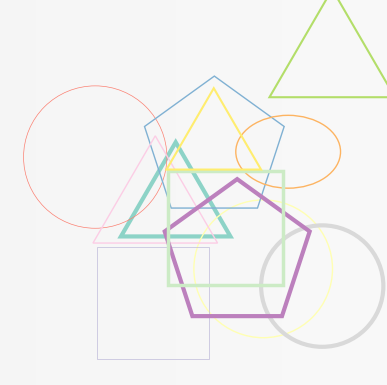[{"shape": "triangle", "thickness": 3, "radius": 0.82, "center": [0.453, 0.467]}, {"shape": "circle", "thickness": 1, "radius": 0.89, "center": [0.679, 0.302]}, {"shape": "square", "thickness": 0.5, "radius": 0.72, "center": [0.396, 0.213]}, {"shape": "circle", "thickness": 0.5, "radius": 0.92, "center": [0.246, 0.592]}, {"shape": "pentagon", "thickness": 1, "radius": 0.95, "center": [0.553, 0.613]}, {"shape": "oval", "thickness": 1, "radius": 0.68, "center": [0.744, 0.606]}, {"shape": "triangle", "thickness": 1.5, "radius": 0.93, "center": [0.857, 0.841]}, {"shape": "triangle", "thickness": 1, "radius": 0.93, "center": [0.401, 0.462]}, {"shape": "circle", "thickness": 3, "radius": 0.79, "center": [0.832, 0.257]}, {"shape": "pentagon", "thickness": 3, "radius": 0.98, "center": [0.612, 0.338]}, {"shape": "square", "thickness": 2.5, "radius": 0.74, "center": [0.582, 0.408]}, {"shape": "triangle", "thickness": 1.5, "radius": 0.7, "center": [0.552, 0.63]}]